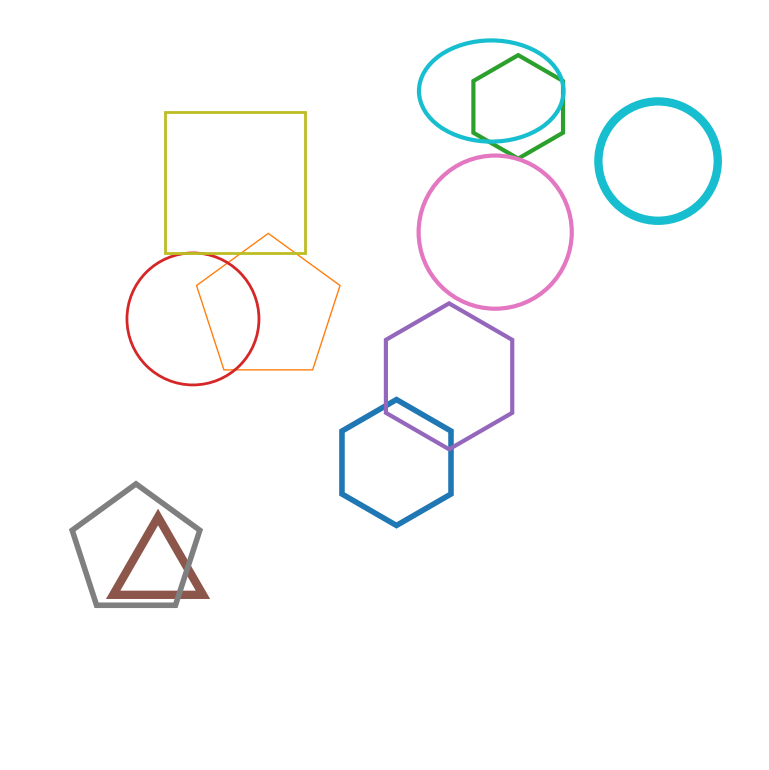[{"shape": "hexagon", "thickness": 2, "radius": 0.41, "center": [0.515, 0.399]}, {"shape": "pentagon", "thickness": 0.5, "radius": 0.49, "center": [0.348, 0.599]}, {"shape": "hexagon", "thickness": 1.5, "radius": 0.34, "center": [0.673, 0.861]}, {"shape": "circle", "thickness": 1, "radius": 0.43, "center": [0.251, 0.586]}, {"shape": "hexagon", "thickness": 1.5, "radius": 0.47, "center": [0.583, 0.511]}, {"shape": "triangle", "thickness": 3, "radius": 0.34, "center": [0.205, 0.261]}, {"shape": "circle", "thickness": 1.5, "radius": 0.5, "center": [0.643, 0.699]}, {"shape": "pentagon", "thickness": 2, "radius": 0.44, "center": [0.177, 0.284]}, {"shape": "square", "thickness": 1, "radius": 0.46, "center": [0.305, 0.763]}, {"shape": "circle", "thickness": 3, "radius": 0.39, "center": [0.855, 0.791]}, {"shape": "oval", "thickness": 1.5, "radius": 0.47, "center": [0.638, 0.882]}]